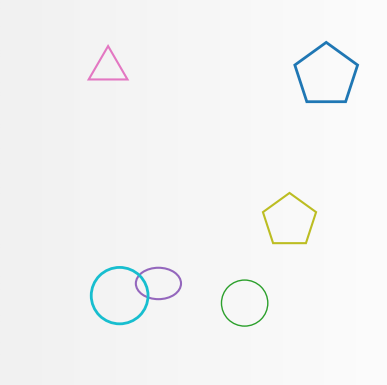[{"shape": "pentagon", "thickness": 2, "radius": 0.43, "center": [0.842, 0.805]}, {"shape": "circle", "thickness": 1, "radius": 0.3, "center": [0.631, 0.213]}, {"shape": "oval", "thickness": 1.5, "radius": 0.29, "center": [0.409, 0.264]}, {"shape": "triangle", "thickness": 1.5, "radius": 0.29, "center": [0.279, 0.823]}, {"shape": "pentagon", "thickness": 1.5, "radius": 0.36, "center": [0.747, 0.427]}, {"shape": "circle", "thickness": 2, "radius": 0.37, "center": [0.309, 0.232]}]